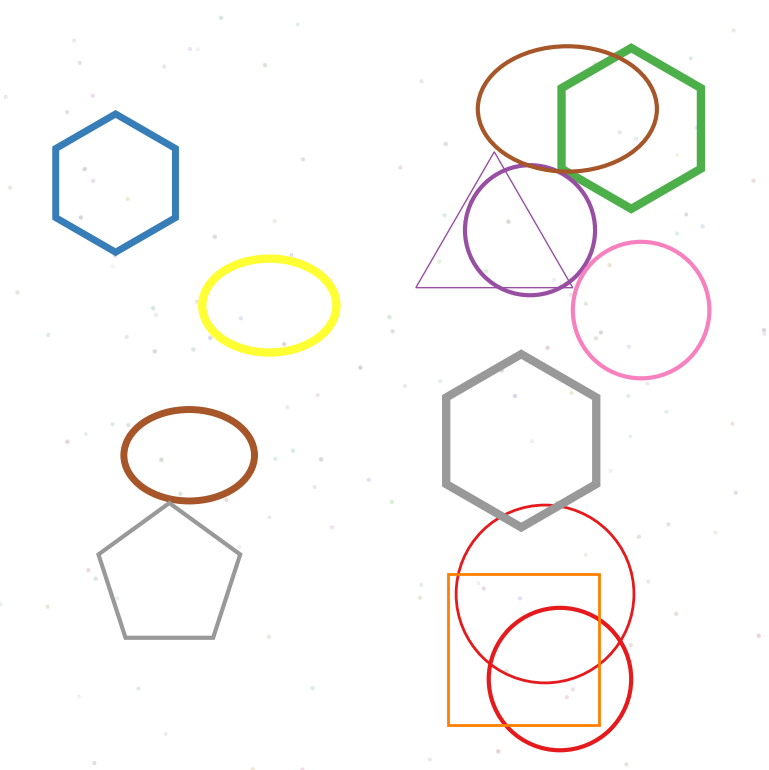[{"shape": "circle", "thickness": 1, "radius": 0.58, "center": [0.708, 0.229]}, {"shape": "circle", "thickness": 1.5, "radius": 0.46, "center": [0.727, 0.118]}, {"shape": "hexagon", "thickness": 2.5, "radius": 0.45, "center": [0.15, 0.762]}, {"shape": "hexagon", "thickness": 3, "radius": 0.52, "center": [0.82, 0.833]}, {"shape": "triangle", "thickness": 0.5, "radius": 0.59, "center": [0.642, 0.685]}, {"shape": "circle", "thickness": 1.5, "radius": 0.42, "center": [0.688, 0.701]}, {"shape": "square", "thickness": 1, "radius": 0.49, "center": [0.68, 0.157]}, {"shape": "oval", "thickness": 3, "radius": 0.44, "center": [0.35, 0.603]}, {"shape": "oval", "thickness": 1.5, "radius": 0.58, "center": [0.737, 0.859]}, {"shape": "oval", "thickness": 2.5, "radius": 0.42, "center": [0.246, 0.409]}, {"shape": "circle", "thickness": 1.5, "radius": 0.44, "center": [0.833, 0.597]}, {"shape": "pentagon", "thickness": 1.5, "radius": 0.48, "center": [0.22, 0.25]}, {"shape": "hexagon", "thickness": 3, "radius": 0.56, "center": [0.677, 0.428]}]